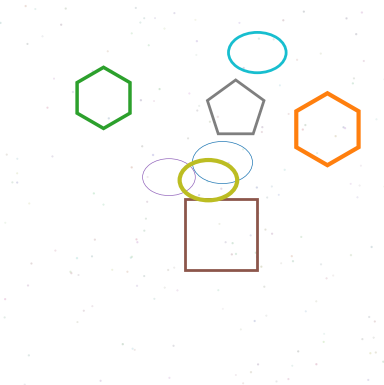[{"shape": "oval", "thickness": 0.5, "radius": 0.39, "center": [0.578, 0.578]}, {"shape": "hexagon", "thickness": 3, "radius": 0.47, "center": [0.85, 0.664]}, {"shape": "hexagon", "thickness": 2.5, "radius": 0.4, "center": [0.269, 0.746]}, {"shape": "oval", "thickness": 0.5, "radius": 0.34, "center": [0.439, 0.54]}, {"shape": "square", "thickness": 2, "radius": 0.46, "center": [0.574, 0.391]}, {"shape": "pentagon", "thickness": 2, "radius": 0.39, "center": [0.612, 0.715]}, {"shape": "oval", "thickness": 3, "radius": 0.37, "center": [0.541, 0.532]}, {"shape": "oval", "thickness": 2, "radius": 0.37, "center": [0.668, 0.863]}]